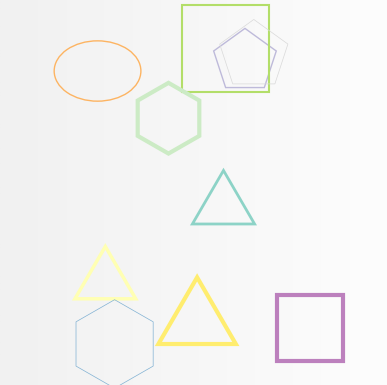[{"shape": "triangle", "thickness": 2, "radius": 0.46, "center": [0.577, 0.465]}, {"shape": "triangle", "thickness": 2.5, "radius": 0.45, "center": [0.272, 0.269]}, {"shape": "pentagon", "thickness": 1, "radius": 0.42, "center": [0.632, 0.841]}, {"shape": "hexagon", "thickness": 0.5, "radius": 0.57, "center": [0.296, 0.107]}, {"shape": "oval", "thickness": 1, "radius": 0.56, "center": [0.252, 0.816]}, {"shape": "square", "thickness": 1.5, "radius": 0.56, "center": [0.582, 0.873]}, {"shape": "pentagon", "thickness": 0.5, "radius": 0.46, "center": [0.655, 0.857]}, {"shape": "square", "thickness": 3, "radius": 0.43, "center": [0.8, 0.149]}, {"shape": "hexagon", "thickness": 3, "radius": 0.46, "center": [0.435, 0.693]}, {"shape": "triangle", "thickness": 3, "radius": 0.58, "center": [0.509, 0.164]}]